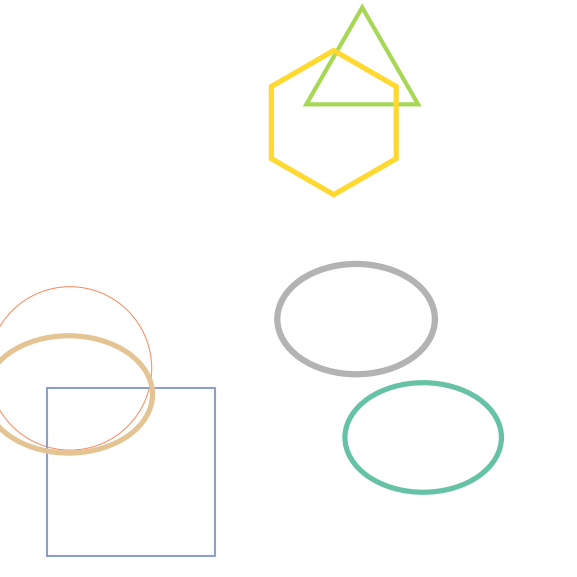[{"shape": "oval", "thickness": 2.5, "radius": 0.68, "center": [0.733, 0.242]}, {"shape": "circle", "thickness": 0.5, "radius": 0.71, "center": [0.121, 0.361]}, {"shape": "square", "thickness": 1, "radius": 0.73, "center": [0.226, 0.182]}, {"shape": "triangle", "thickness": 2, "radius": 0.56, "center": [0.627, 0.874]}, {"shape": "hexagon", "thickness": 2.5, "radius": 0.62, "center": [0.578, 0.787]}, {"shape": "oval", "thickness": 2.5, "radius": 0.73, "center": [0.119, 0.316]}, {"shape": "oval", "thickness": 3, "radius": 0.68, "center": [0.617, 0.447]}]